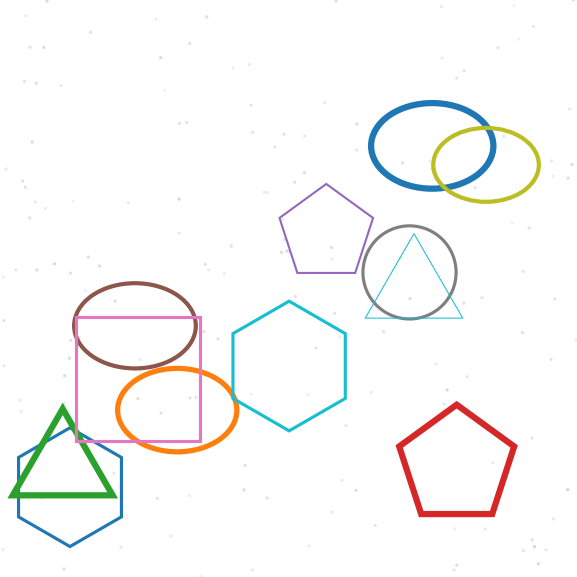[{"shape": "hexagon", "thickness": 1.5, "radius": 0.51, "center": [0.121, 0.156]}, {"shape": "oval", "thickness": 3, "radius": 0.53, "center": [0.748, 0.747]}, {"shape": "oval", "thickness": 2.5, "radius": 0.52, "center": [0.307, 0.289]}, {"shape": "triangle", "thickness": 3, "radius": 0.5, "center": [0.109, 0.191]}, {"shape": "pentagon", "thickness": 3, "radius": 0.52, "center": [0.791, 0.194]}, {"shape": "pentagon", "thickness": 1, "radius": 0.43, "center": [0.565, 0.595]}, {"shape": "oval", "thickness": 2, "radius": 0.53, "center": [0.234, 0.435]}, {"shape": "square", "thickness": 1.5, "radius": 0.54, "center": [0.239, 0.343]}, {"shape": "circle", "thickness": 1.5, "radius": 0.4, "center": [0.709, 0.527]}, {"shape": "oval", "thickness": 2, "radius": 0.46, "center": [0.842, 0.714]}, {"shape": "hexagon", "thickness": 1.5, "radius": 0.56, "center": [0.501, 0.365]}, {"shape": "triangle", "thickness": 0.5, "radius": 0.49, "center": [0.717, 0.497]}]